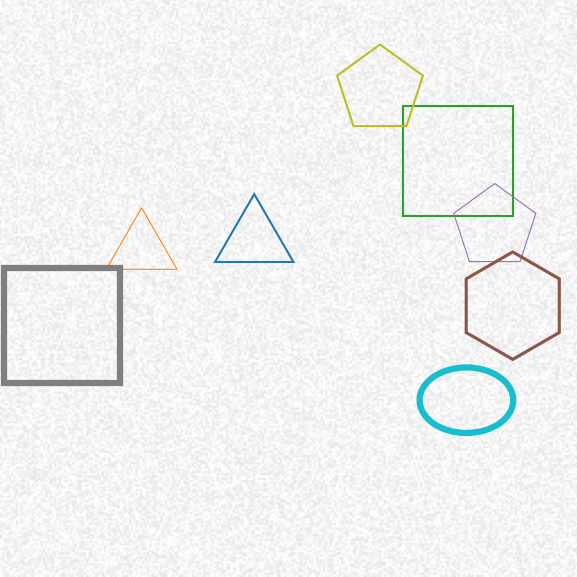[{"shape": "triangle", "thickness": 1, "radius": 0.39, "center": [0.44, 0.585]}, {"shape": "triangle", "thickness": 0.5, "radius": 0.35, "center": [0.245, 0.568]}, {"shape": "square", "thickness": 1, "radius": 0.48, "center": [0.793, 0.72]}, {"shape": "pentagon", "thickness": 0.5, "radius": 0.37, "center": [0.857, 0.607]}, {"shape": "hexagon", "thickness": 1.5, "radius": 0.47, "center": [0.888, 0.47]}, {"shape": "square", "thickness": 3, "radius": 0.5, "center": [0.107, 0.435]}, {"shape": "pentagon", "thickness": 1, "radius": 0.39, "center": [0.658, 0.844]}, {"shape": "oval", "thickness": 3, "radius": 0.41, "center": [0.808, 0.306]}]